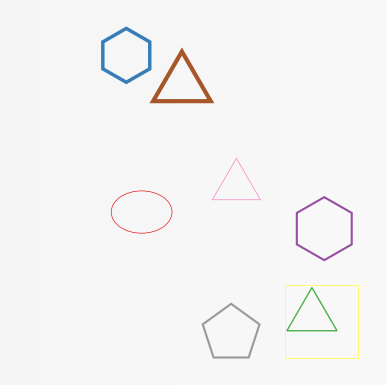[{"shape": "oval", "thickness": 0.5, "radius": 0.39, "center": [0.365, 0.449]}, {"shape": "hexagon", "thickness": 2.5, "radius": 0.35, "center": [0.326, 0.856]}, {"shape": "triangle", "thickness": 1, "radius": 0.37, "center": [0.805, 0.178]}, {"shape": "hexagon", "thickness": 1.5, "radius": 0.41, "center": [0.837, 0.406]}, {"shape": "square", "thickness": 0.5, "radius": 0.47, "center": [0.83, 0.165]}, {"shape": "triangle", "thickness": 3, "radius": 0.43, "center": [0.469, 0.78]}, {"shape": "triangle", "thickness": 0.5, "radius": 0.36, "center": [0.61, 0.517]}, {"shape": "pentagon", "thickness": 1.5, "radius": 0.39, "center": [0.596, 0.134]}]